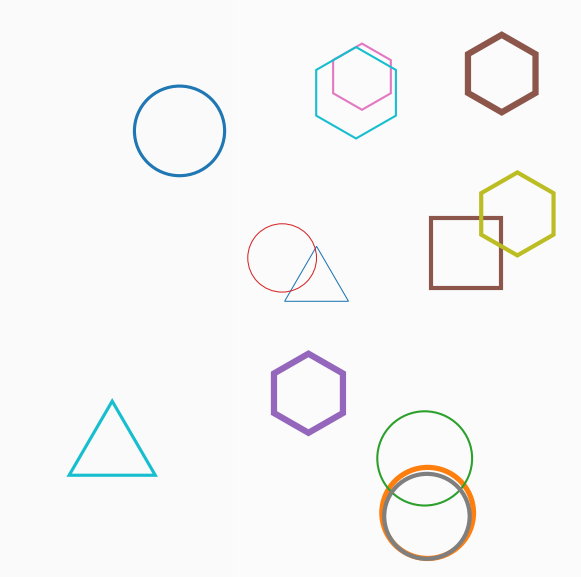[{"shape": "triangle", "thickness": 0.5, "radius": 0.32, "center": [0.545, 0.509]}, {"shape": "circle", "thickness": 1.5, "radius": 0.39, "center": [0.309, 0.772]}, {"shape": "circle", "thickness": 2.5, "radius": 0.39, "center": [0.736, 0.111]}, {"shape": "circle", "thickness": 1, "radius": 0.41, "center": [0.731, 0.205]}, {"shape": "circle", "thickness": 0.5, "radius": 0.3, "center": [0.485, 0.553]}, {"shape": "hexagon", "thickness": 3, "radius": 0.34, "center": [0.531, 0.318]}, {"shape": "square", "thickness": 2, "radius": 0.3, "center": [0.802, 0.561]}, {"shape": "hexagon", "thickness": 3, "radius": 0.34, "center": [0.863, 0.872]}, {"shape": "hexagon", "thickness": 1, "radius": 0.29, "center": [0.623, 0.866]}, {"shape": "circle", "thickness": 2, "radius": 0.37, "center": [0.735, 0.105]}, {"shape": "hexagon", "thickness": 2, "radius": 0.36, "center": [0.89, 0.629]}, {"shape": "triangle", "thickness": 1.5, "radius": 0.43, "center": [0.193, 0.219]}, {"shape": "hexagon", "thickness": 1, "radius": 0.4, "center": [0.613, 0.838]}]